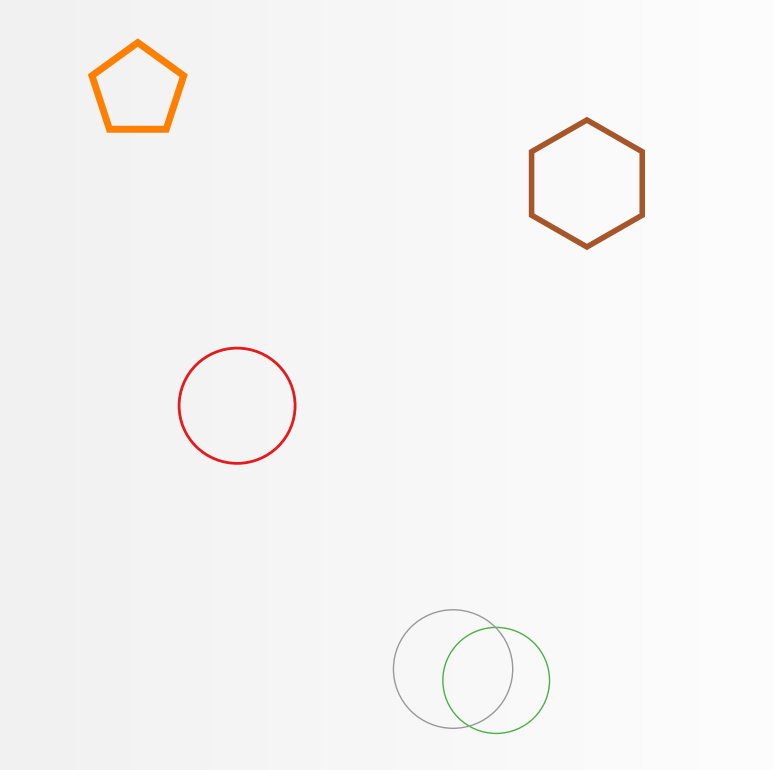[{"shape": "circle", "thickness": 1, "radius": 0.37, "center": [0.306, 0.473]}, {"shape": "circle", "thickness": 0.5, "radius": 0.34, "center": [0.64, 0.116]}, {"shape": "pentagon", "thickness": 2.5, "radius": 0.31, "center": [0.178, 0.882]}, {"shape": "hexagon", "thickness": 2, "radius": 0.41, "center": [0.757, 0.762]}, {"shape": "circle", "thickness": 0.5, "radius": 0.38, "center": [0.585, 0.131]}]